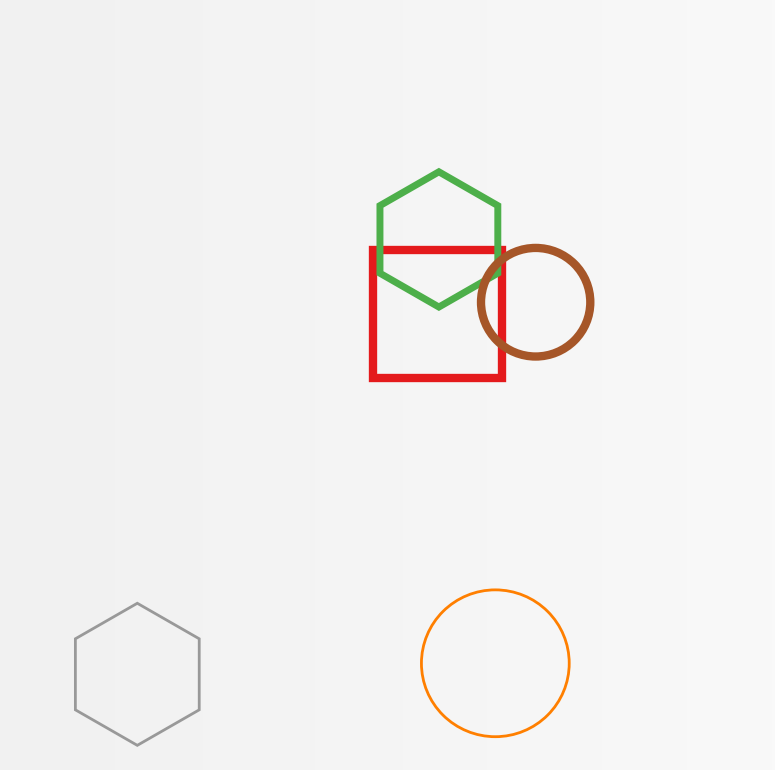[{"shape": "square", "thickness": 3, "radius": 0.42, "center": [0.565, 0.592]}, {"shape": "hexagon", "thickness": 2.5, "radius": 0.44, "center": [0.566, 0.689]}, {"shape": "circle", "thickness": 1, "radius": 0.48, "center": [0.639, 0.139]}, {"shape": "circle", "thickness": 3, "radius": 0.35, "center": [0.691, 0.608]}, {"shape": "hexagon", "thickness": 1, "radius": 0.46, "center": [0.177, 0.124]}]